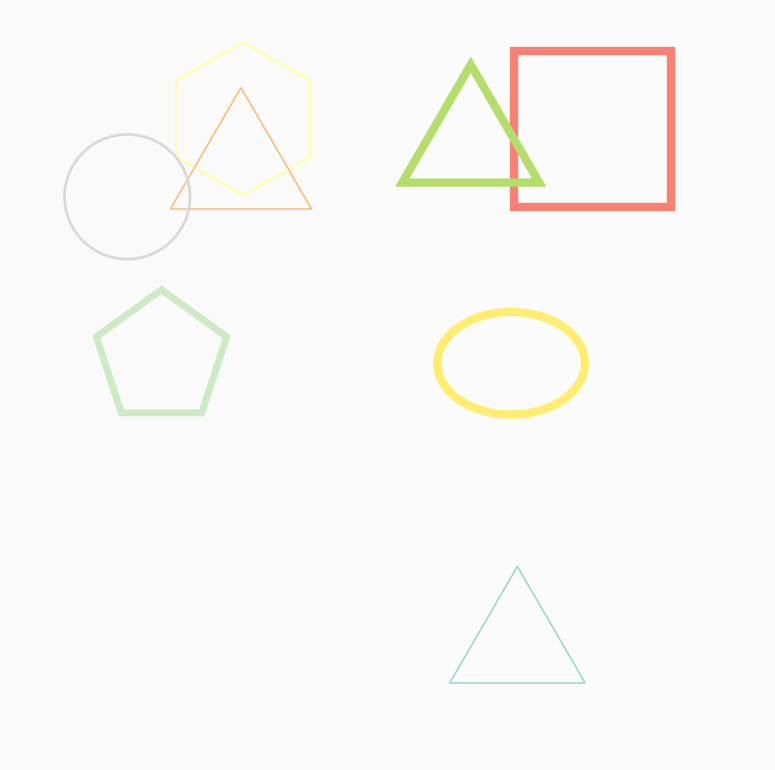[{"shape": "triangle", "thickness": 0.5, "radius": 0.5, "center": [0.668, 0.163]}, {"shape": "hexagon", "thickness": 1, "radius": 0.5, "center": [0.314, 0.846]}, {"shape": "square", "thickness": 3, "radius": 0.51, "center": [0.765, 0.833]}, {"shape": "triangle", "thickness": 0.5, "radius": 0.53, "center": [0.311, 0.781]}, {"shape": "triangle", "thickness": 3, "radius": 0.51, "center": [0.607, 0.814]}, {"shape": "circle", "thickness": 1, "radius": 0.4, "center": [0.164, 0.745]}, {"shape": "pentagon", "thickness": 2.5, "radius": 0.44, "center": [0.208, 0.535]}, {"shape": "oval", "thickness": 3, "radius": 0.48, "center": [0.659, 0.528]}]